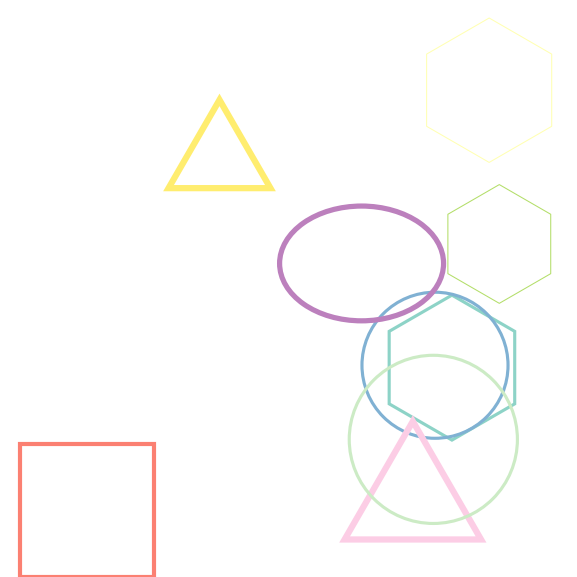[{"shape": "hexagon", "thickness": 1.5, "radius": 0.63, "center": [0.783, 0.363]}, {"shape": "hexagon", "thickness": 0.5, "radius": 0.63, "center": [0.847, 0.843]}, {"shape": "square", "thickness": 2, "radius": 0.58, "center": [0.151, 0.115]}, {"shape": "circle", "thickness": 1.5, "radius": 0.63, "center": [0.753, 0.367]}, {"shape": "hexagon", "thickness": 0.5, "radius": 0.51, "center": [0.865, 0.577]}, {"shape": "triangle", "thickness": 3, "radius": 0.68, "center": [0.715, 0.133]}, {"shape": "oval", "thickness": 2.5, "radius": 0.71, "center": [0.626, 0.543]}, {"shape": "circle", "thickness": 1.5, "radius": 0.73, "center": [0.75, 0.238]}, {"shape": "triangle", "thickness": 3, "radius": 0.51, "center": [0.38, 0.724]}]